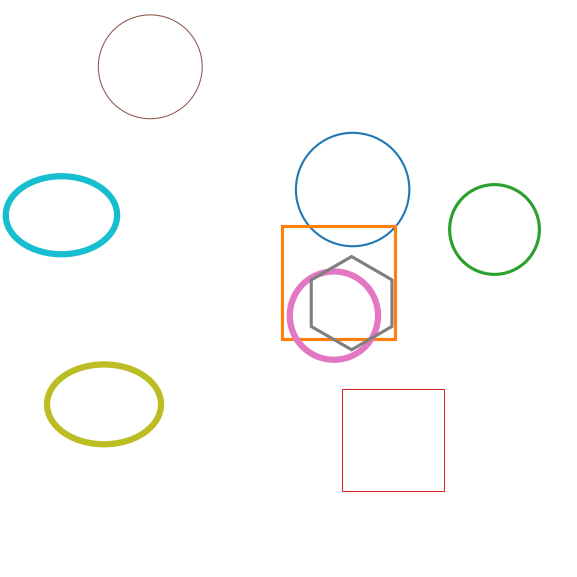[{"shape": "circle", "thickness": 1, "radius": 0.49, "center": [0.611, 0.671]}, {"shape": "square", "thickness": 1.5, "radius": 0.49, "center": [0.586, 0.51]}, {"shape": "circle", "thickness": 1.5, "radius": 0.39, "center": [0.856, 0.602]}, {"shape": "square", "thickness": 0.5, "radius": 0.44, "center": [0.68, 0.237]}, {"shape": "circle", "thickness": 0.5, "radius": 0.45, "center": [0.26, 0.883]}, {"shape": "circle", "thickness": 3, "radius": 0.38, "center": [0.578, 0.453]}, {"shape": "hexagon", "thickness": 1.5, "radius": 0.4, "center": [0.609, 0.474]}, {"shape": "oval", "thickness": 3, "radius": 0.49, "center": [0.18, 0.299]}, {"shape": "oval", "thickness": 3, "radius": 0.48, "center": [0.106, 0.626]}]